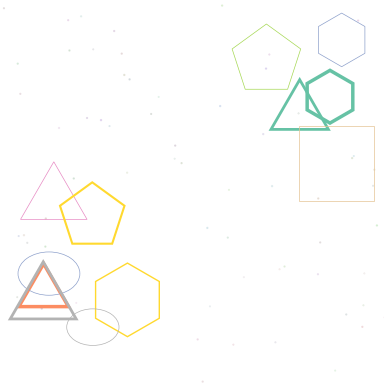[{"shape": "hexagon", "thickness": 2.5, "radius": 0.34, "center": [0.857, 0.749]}, {"shape": "triangle", "thickness": 2, "radius": 0.43, "center": [0.778, 0.707]}, {"shape": "triangle", "thickness": 2.5, "radius": 0.37, "center": [0.113, 0.241]}, {"shape": "oval", "thickness": 0.5, "radius": 0.4, "center": [0.127, 0.289]}, {"shape": "hexagon", "thickness": 0.5, "radius": 0.35, "center": [0.887, 0.896]}, {"shape": "triangle", "thickness": 0.5, "radius": 0.5, "center": [0.14, 0.48]}, {"shape": "pentagon", "thickness": 0.5, "radius": 0.47, "center": [0.692, 0.844]}, {"shape": "hexagon", "thickness": 1, "radius": 0.48, "center": [0.331, 0.221]}, {"shape": "pentagon", "thickness": 1.5, "radius": 0.44, "center": [0.24, 0.438]}, {"shape": "square", "thickness": 0.5, "radius": 0.49, "center": [0.874, 0.575]}, {"shape": "triangle", "thickness": 2, "radius": 0.49, "center": [0.112, 0.221]}, {"shape": "oval", "thickness": 0.5, "radius": 0.34, "center": [0.241, 0.15]}]